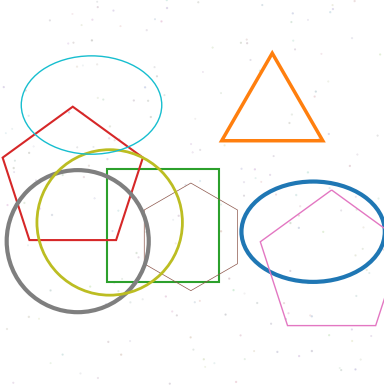[{"shape": "oval", "thickness": 3, "radius": 0.93, "center": [0.813, 0.398]}, {"shape": "triangle", "thickness": 2.5, "radius": 0.76, "center": [0.707, 0.71]}, {"shape": "square", "thickness": 1.5, "radius": 0.73, "center": [0.423, 0.413]}, {"shape": "pentagon", "thickness": 1.5, "radius": 0.96, "center": [0.189, 0.531]}, {"shape": "hexagon", "thickness": 0.5, "radius": 0.7, "center": [0.496, 0.385]}, {"shape": "pentagon", "thickness": 1, "radius": 0.97, "center": [0.861, 0.312]}, {"shape": "circle", "thickness": 3, "radius": 0.92, "center": [0.202, 0.374]}, {"shape": "circle", "thickness": 2, "radius": 0.94, "center": [0.285, 0.422]}, {"shape": "oval", "thickness": 1, "radius": 0.91, "center": [0.238, 0.727]}]